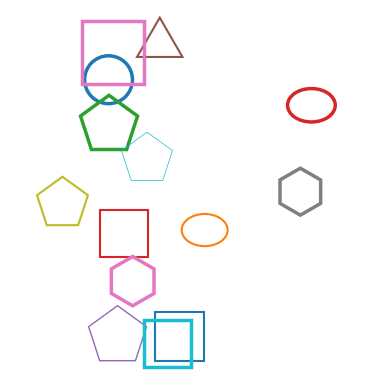[{"shape": "square", "thickness": 1.5, "radius": 0.32, "center": [0.467, 0.126]}, {"shape": "circle", "thickness": 2.5, "radius": 0.31, "center": [0.282, 0.793]}, {"shape": "oval", "thickness": 1.5, "radius": 0.3, "center": [0.532, 0.402]}, {"shape": "pentagon", "thickness": 2.5, "radius": 0.39, "center": [0.283, 0.675]}, {"shape": "square", "thickness": 1.5, "radius": 0.31, "center": [0.322, 0.394]}, {"shape": "oval", "thickness": 2.5, "radius": 0.31, "center": [0.809, 0.727]}, {"shape": "pentagon", "thickness": 1, "radius": 0.39, "center": [0.305, 0.127]}, {"shape": "triangle", "thickness": 1.5, "radius": 0.34, "center": [0.415, 0.886]}, {"shape": "hexagon", "thickness": 2.5, "radius": 0.32, "center": [0.345, 0.27]}, {"shape": "square", "thickness": 2.5, "radius": 0.4, "center": [0.293, 0.864]}, {"shape": "hexagon", "thickness": 2.5, "radius": 0.3, "center": [0.78, 0.502]}, {"shape": "pentagon", "thickness": 1.5, "radius": 0.35, "center": [0.162, 0.471]}, {"shape": "square", "thickness": 2.5, "radius": 0.3, "center": [0.435, 0.108]}, {"shape": "pentagon", "thickness": 0.5, "radius": 0.35, "center": [0.382, 0.587]}]